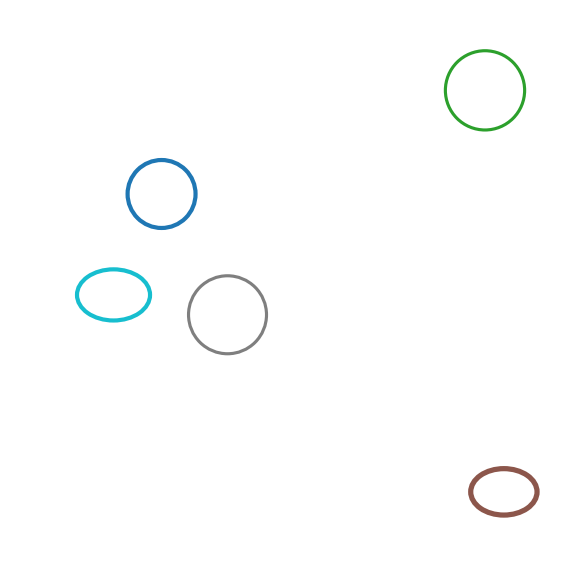[{"shape": "circle", "thickness": 2, "radius": 0.29, "center": [0.28, 0.663]}, {"shape": "circle", "thickness": 1.5, "radius": 0.34, "center": [0.84, 0.843]}, {"shape": "oval", "thickness": 2.5, "radius": 0.29, "center": [0.873, 0.147]}, {"shape": "circle", "thickness": 1.5, "radius": 0.34, "center": [0.394, 0.454]}, {"shape": "oval", "thickness": 2, "radius": 0.32, "center": [0.197, 0.488]}]